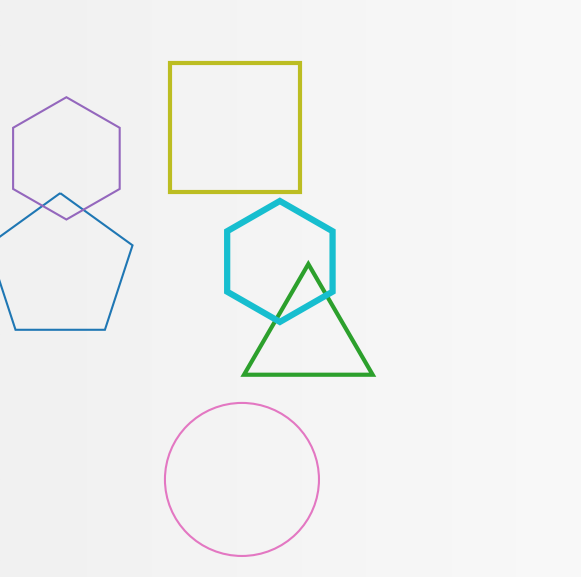[{"shape": "pentagon", "thickness": 1, "radius": 0.65, "center": [0.104, 0.534]}, {"shape": "triangle", "thickness": 2, "radius": 0.64, "center": [0.53, 0.414]}, {"shape": "hexagon", "thickness": 1, "radius": 0.53, "center": [0.114, 0.725]}, {"shape": "circle", "thickness": 1, "radius": 0.66, "center": [0.416, 0.169]}, {"shape": "square", "thickness": 2, "radius": 0.56, "center": [0.404, 0.778]}, {"shape": "hexagon", "thickness": 3, "radius": 0.52, "center": [0.481, 0.546]}]